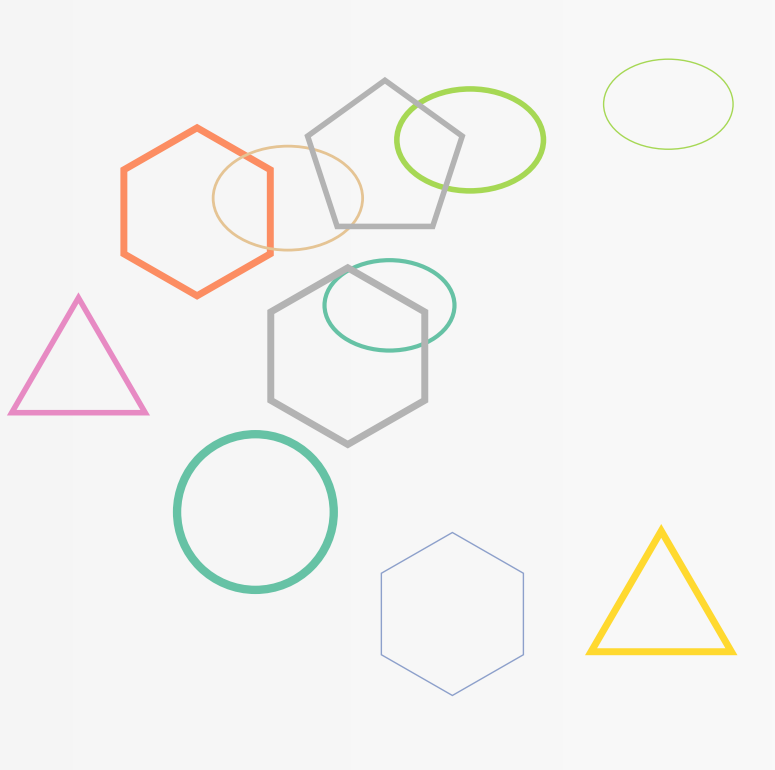[{"shape": "oval", "thickness": 1.5, "radius": 0.42, "center": [0.503, 0.603]}, {"shape": "circle", "thickness": 3, "radius": 0.51, "center": [0.33, 0.335]}, {"shape": "hexagon", "thickness": 2.5, "radius": 0.55, "center": [0.254, 0.725]}, {"shape": "hexagon", "thickness": 0.5, "radius": 0.53, "center": [0.584, 0.203]}, {"shape": "triangle", "thickness": 2, "radius": 0.5, "center": [0.101, 0.514]}, {"shape": "oval", "thickness": 0.5, "radius": 0.42, "center": [0.862, 0.865]}, {"shape": "oval", "thickness": 2, "radius": 0.47, "center": [0.607, 0.818]}, {"shape": "triangle", "thickness": 2.5, "radius": 0.52, "center": [0.853, 0.206]}, {"shape": "oval", "thickness": 1, "radius": 0.48, "center": [0.371, 0.743]}, {"shape": "hexagon", "thickness": 2.5, "radius": 0.57, "center": [0.449, 0.537]}, {"shape": "pentagon", "thickness": 2, "radius": 0.52, "center": [0.497, 0.791]}]